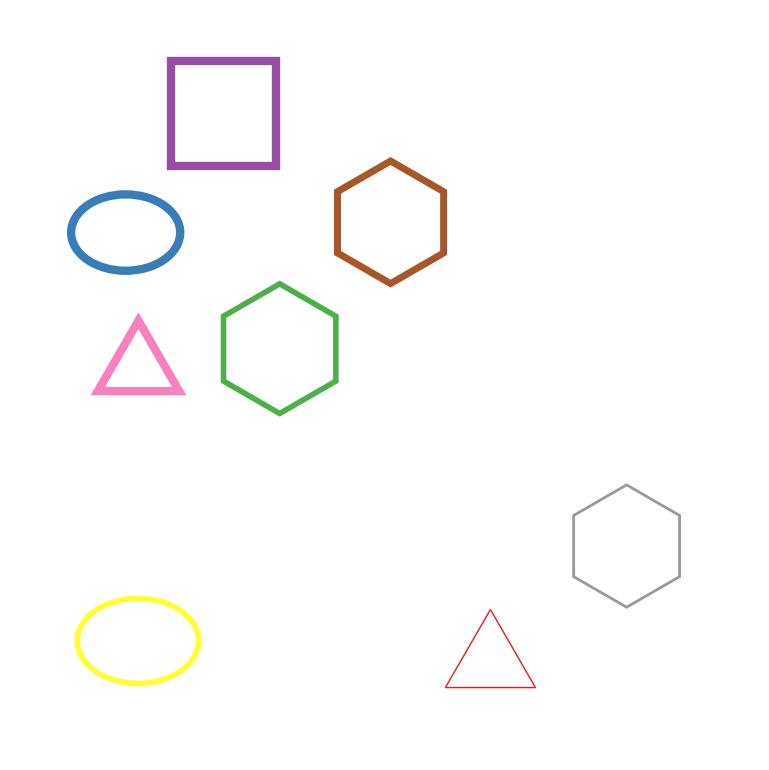[{"shape": "triangle", "thickness": 0.5, "radius": 0.34, "center": [0.637, 0.141]}, {"shape": "oval", "thickness": 3, "radius": 0.35, "center": [0.163, 0.698]}, {"shape": "hexagon", "thickness": 2, "radius": 0.42, "center": [0.363, 0.547]}, {"shape": "square", "thickness": 3, "radius": 0.34, "center": [0.29, 0.852]}, {"shape": "oval", "thickness": 2, "radius": 0.39, "center": [0.179, 0.168]}, {"shape": "hexagon", "thickness": 2.5, "radius": 0.4, "center": [0.507, 0.711]}, {"shape": "triangle", "thickness": 3, "radius": 0.3, "center": [0.18, 0.523]}, {"shape": "hexagon", "thickness": 1, "radius": 0.4, "center": [0.814, 0.291]}]